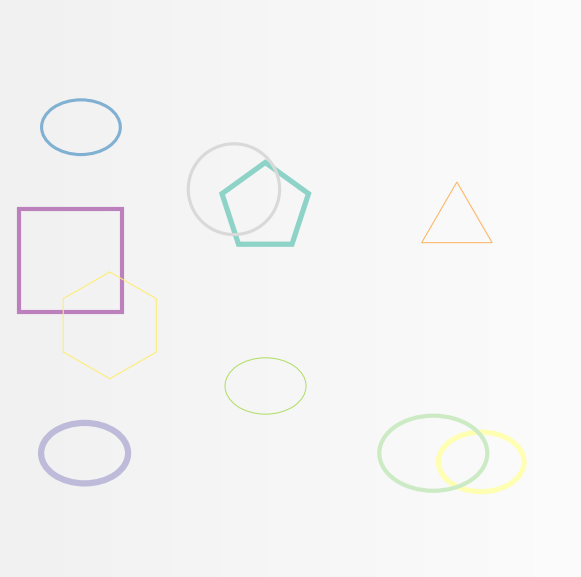[{"shape": "pentagon", "thickness": 2.5, "radius": 0.39, "center": [0.456, 0.64]}, {"shape": "oval", "thickness": 2.5, "radius": 0.37, "center": [0.828, 0.199]}, {"shape": "oval", "thickness": 3, "radius": 0.37, "center": [0.146, 0.214]}, {"shape": "oval", "thickness": 1.5, "radius": 0.34, "center": [0.139, 0.779]}, {"shape": "triangle", "thickness": 0.5, "radius": 0.35, "center": [0.786, 0.614]}, {"shape": "oval", "thickness": 0.5, "radius": 0.35, "center": [0.457, 0.331]}, {"shape": "circle", "thickness": 1.5, "radius": 0.39, "center": [0.402, 0.672]}, {"shape": "square", "thickness": 2, "radius": 0.44, "center": [0.122, 0.548]}, {"shape": "oval", "thickness": 2, "radius": 0.46, "center": [0.745, 0.214]}, {"shape": "hexagon", "thickness": 0.5, "radius": 0.46, "center": [0.189, 0.436]}]